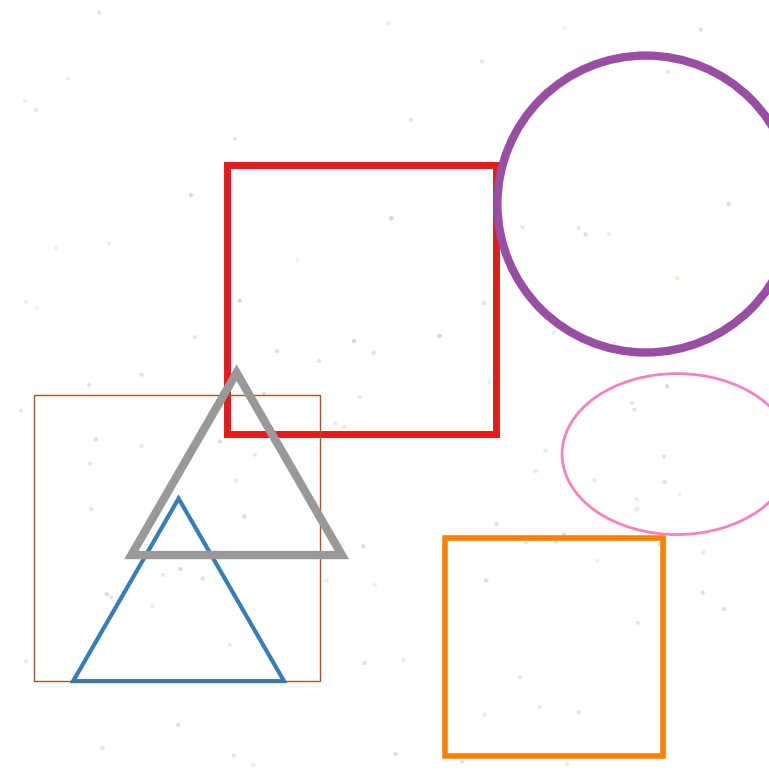[{"shape": "square", "thickness": 2.5, "radius": 0.87, "center": [0.469, 0.611]}, {"shape": "triangle", "thickness": 1.5, "radius": 0.79, "center": [0.232, 0.194]}, {"shape": "circle", "thickness": 3, "radius": 0.96, "center": [0.839, 0.735]}, {"shape": "square", "thickness": 2, "radius": 0.71, "center": [0.72, 0.159]}, {"shape": "square", "thickness": 0.5, "radius": 0.93, "center": [0.229, 0.301]}, {"shape": "oval", "thickness": 1, "radius": 0.75, "center": [0.879, 0.41]}, {"shape": "triangle", "thickness": 3, "radius": 0.79, "center": [0.307, 0.358]}]